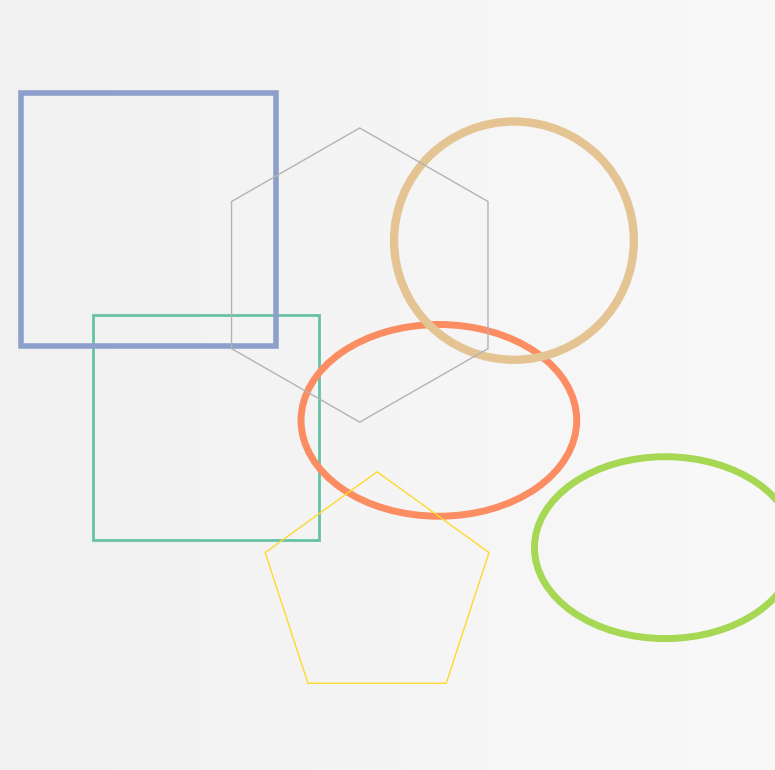[{"shape": "square", "thickness": 1, "radius": 0.73, "center": [0.266, 0.445]}, {"shape": "oval", "thickness": 2.5, "radius": 0.89, "center": [0.566, 0.454]}, {"shape": "square", "thickness": 2, "radius": 0.82, "center": [0.191, 0.715]}, {"shape": "oval", "thickness": 2.5, "radius": 0.84, "center": [0.858, 0.289]}, {"shape": "pentagon", "thickness": 0.5, "radius": 0.76, "center": [0.487, 0.235]}, {"shape": "circle", "thickness": 3, "radius": 0.77, "center": [0.663, 0.687]}, {"shape": "hexagon", "thickness": 0.5, "radius": 0.96, "center": [0.464, 0.643]}]